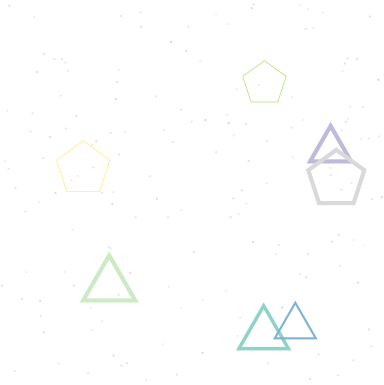[{"shape": "triangle", "thickness": 2.5, "radius": 0.37, "center": [0.685, 0.132]}, {"shape": "triangle", "thickness": 3, "radius": 0.31, "center": [0.859, 0.612]}, {"shape": "triangle", "thickness": 1.5, "radius": 0.31, "center": [0.767, 0.152]}, {"shape": "pentagon", "thickness": 0.5, "radius": 0.3, "center": [0.687, 0.783]}, {"shape": "pentagon", "thickness": 3, "radius": 0.38, "center": [0.874, 0.534]}, {"shape": "triangle", "thickness": 3, "radius": 0.39, "center": [0.284, 0.259]}, {"shape": "pentagon", "thickness": 0.5, "radius": 0.36, "center": [0.216, 0.562]}]